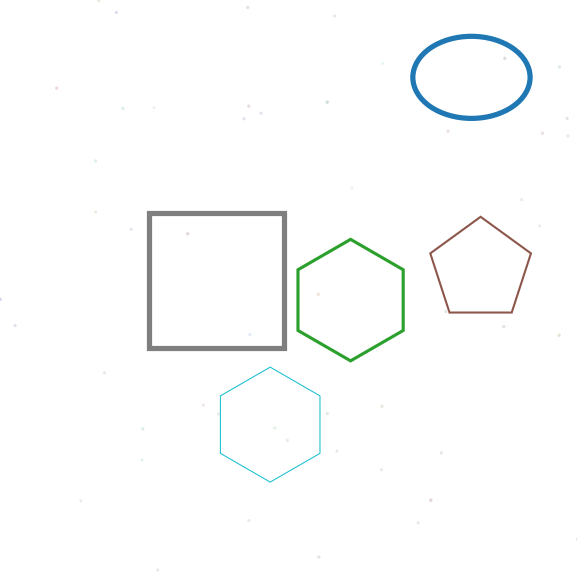[{"shape": "oval", "thickness": 2.5, "radius": 0.51, "center": [0.816, 0.865]}, {"shape": "hexagon", "thickness": 1.5, "radius": 0.53, "center": [0.607, 0.479]}, {"shape": "pentagon", "thickness": 1, "radius": 0.46, "center": [0.832, 0.532]}, {"shape": "square", "thickness": 2.5, "radius": 0.58, "center": [0.375, 0.513]}, {"shape": "hexagon", "thickness": 0.5, "radius": 0.5, "center": [0.468, 0.264]}]